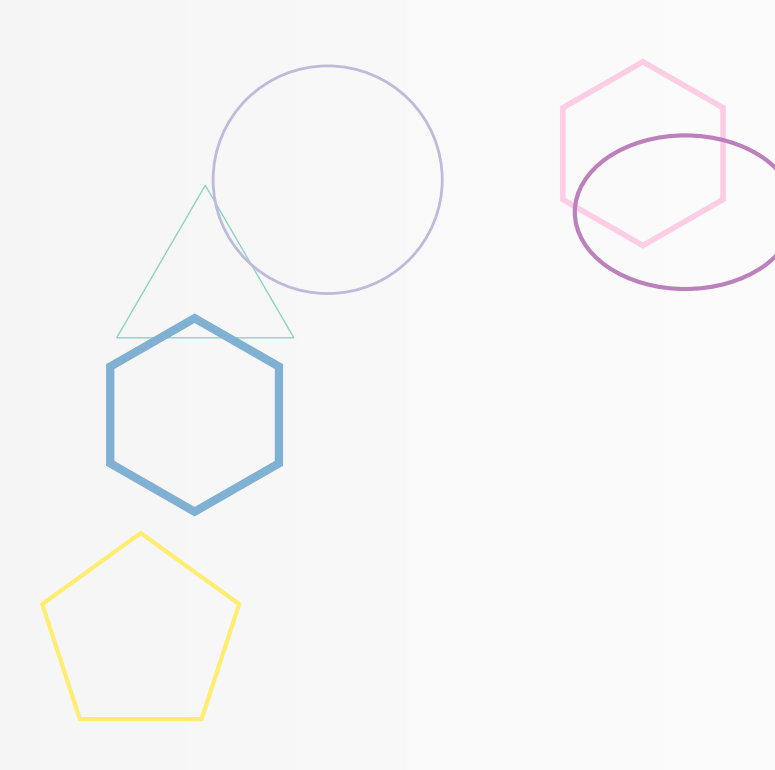[{"shape": "triangle", "thickness": 0.5, "radius": 0.66, "center": [0.265, 0.627]}, {"shape": "circle", "thickness": 1, "radius": 0.74, "center": [0.423, 0.767]}, {"shape": "hexagon", "thickness": 3, "radius": 0.63, "center": [0.251, 0.461]}, {"shape": "hexagon", "thickness": 2, "radius": 0.6, "center": [0.83, 0.8]}, {"shape": "oval", "thickness": 1.5, "radius": 0.71, "center": [0.884, 0.724]}, {"shape": "pentagon", "thickness": 1.5, "radius": 0.67, "center": [0.182, 0.174]}]